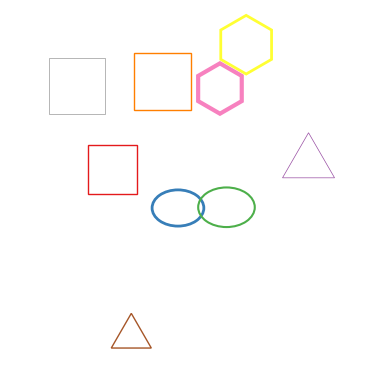[{"shape": "square", "thickness": 1, "radius": 0.32, "center": [0.291, 0.56]}, {"shape": "oval", "thickness": 2, "radius": 0.34, "center": [0.462, 0.46]}, {"shape": "oval", "thickness": 1.5, "radius": 0.37, "center": [0.588, 0.462]}, {"shape": "triangle", "thickness": 0.5, "radius": 0.39, "center": [0.801, 0.577]}, {"shape": "square", "thickness": 1, "radius": 0.37, "center": [0.421, 0.789]}, {"shape": "hexagon", "thickness": 2, "radius": 0.38, "center": [0.639, 0.884]}, {"shape": "triangle", "thickness": 1, "radius": 0.3, "center": [0.341, 0.126]}, {"shape": "hexagon", "thickness": 3, "radius": 0.33, "center": [0.571, 0.77]}, {"shape": "square", "thickness": 0.5, "radius": 0.36, "center": [0.201, 0.777]}]